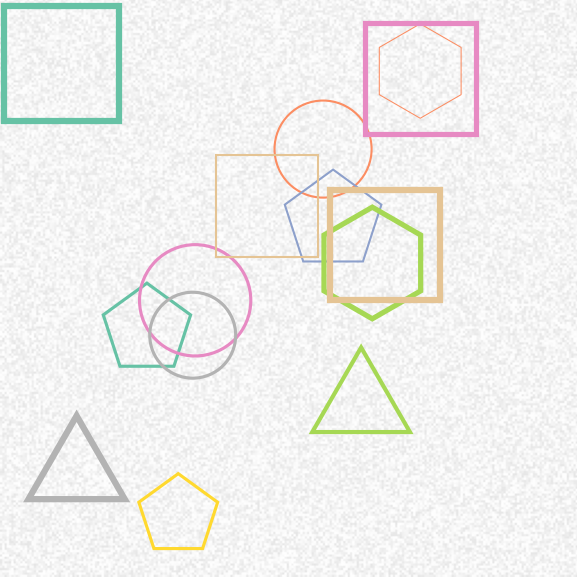[{"shape": "square", "thickness": 3, "radius": 0.5, "center": [0.106, 0.889]}, {"shape": "pentagon", "thickness": 1.5, "radius": 0.4, "center": [0.254, 0.429]}, {"shape": "circle", "thickness": 1, "radius": 0.42, "center": [0.559, 0.741]}, {"shape": "hexagon", "thickness": 0.5, "radius": 0.41, "center": [0.728, 0.876]}, {"shape": "pentagon", "thickness": 1, "radius": 0.44, "center": [0.577, 0.618]}, {"shape": "circle", "thickness": 1.5, "radius": 0.48, "center": [0.338, 0.479]}, {"shape": "square", "thickness": 2.5, "radius": 0.48, "center": [0.728, 0.863]}, {"shape": "triangle", "thickness": 2, "radius": 0.49, "center": [0.625, 0.3]}, {"shape": "hexagon", "thickness": 2.5, "radius": 0.48, "center": [0.645, 0.544]}, {"shape": "pentagon", "thickness": 1.5, "radius": 0.36, "center": [0.309, 0.107]}, {"shape": "square", "thickness": 1, "radius": 0.44, "center": [0.462, 0.642]}, {"shape": "square", "thickness": 3, "radius": 0.48, "center": [0.667, 0.575]}, {"shape": "triangle", "thickness": 3, "radius": 0.48, "center": [0.133, 0.183]}, {"shape": "circle", "thickness": 1.5, "radius": 0.37, "center": [0.334, 0.419]}]